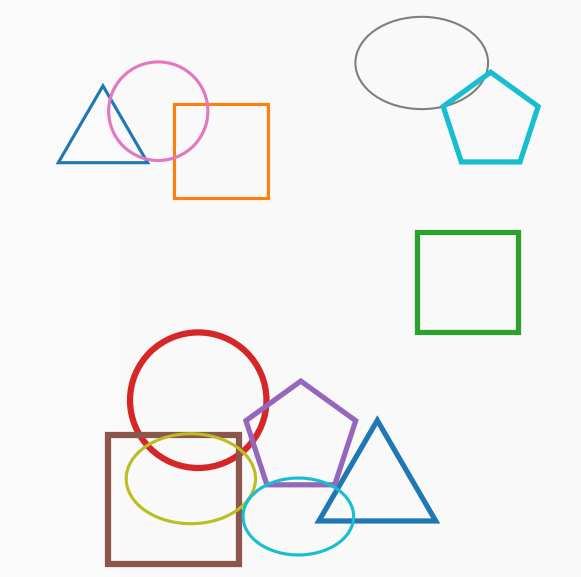[{"shape": "triangle", "thickness": 1.5, "radius": 0.44, "center": [0.177, 0.762]}, {"shape": "triangle", "thickness": 2.5, "radius": 0.58, "center": [0.649, 0.155]}, {"shape": "square", "thickness": 1.5, "radius": 0.4, "center": [0.38, 0.738]}, {"shape": "square", "thickness": 2.5, "radius": 0.43, "center": [0.804, 0.511]}, {"shape": "circle", "thickness": 3, "radius": 0.59, "center": [0.341, 0.306]}, {"shape": "pentagon", "thickness": 2.5, "radius": 0.5, "center": [0.518, 0.24]}, {"shape": "square", "thickness": 3, "radius": 0.56, "center": [0.298, 0.134]}, {"shape": "circle", "thickness": 1.5, "radius": 0.43, "center": [0.272, 0.807]}, {"shape": "oval", "thickness": 1, "radius": 0.57, "center": [0.726, 0.89]}, {"shape": "oval", "thickness": 1.5, "radius": 0.56, "center": [0.328, 0.17]}, {"shape": "oval", "thickness": 1.5, "radius": 0.48, "center": [0.513, 0.105]}, {"shape": "pentagon", "thickness": 2.5, "radius": 0.43, "center": [0.844, 0.788]}]